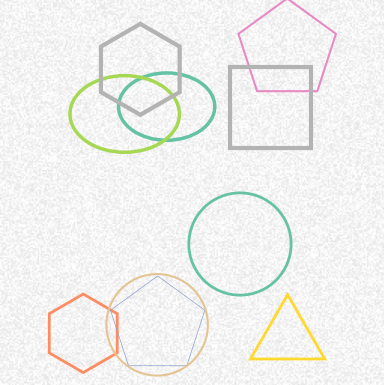[{"shape": "oval", "thickness": 2.5, "radius": 0.62, "center": [0.433, 0.723]}, {"shape": "circle", "thickness": 2, "radius": 0.66, "center": [0.623, 0.366]}, {"shape": "hexagon", "thickness": 2, "radius": 0.51, "center": [0.216, 0.134]}, {"shape": "pentagon", "thickness": 0.5, "radius": 0.64, "center": [0.41, 0.154]}, {"shape": "pentagon", "thickness": 1.5, "radius": 0.67, "center": [0.746, 0.871]}, {"shape": "oval", "thickness": 2.5, "radius": 0.71, "center": [0.324, 0.704]}, {"shape": "triangle", "thickness": 2, "radius": 0.56, "center": [0.747, 0.123]}, {"shape": "circle", "thickness": 1.5, "radius": 0.66, "center": [0.408, 0.156]}, {"shape": "hexagon", "thickness": 3, "radius": 0.59, "center": [0.364, 0.82]}, {"shape": "square", "thickness": 3, "radius": 0.53, "center": [0.702, 0.72]}]